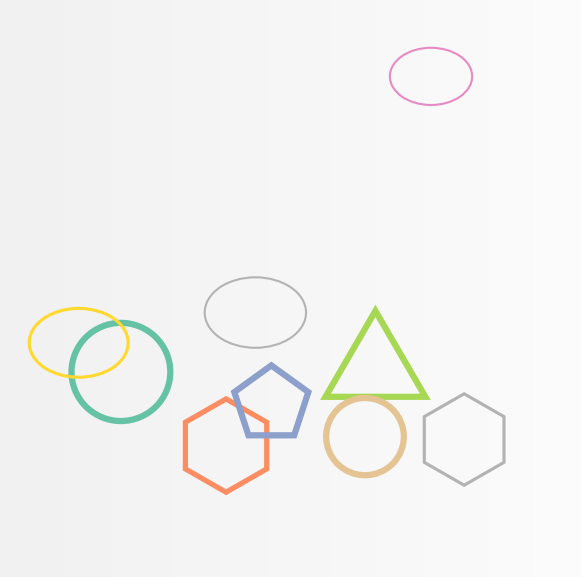[{"shape": "circle", "thickness": 3, "radius": 0.42, "center": [0.208, 0.355]}, {"shape": "hexagon", "thickness": 2.5, "radius": 0.4, "center": [0.389, 0.228]}, {"shape": "pentagon", "thickness": 3, "radius": 0.33, "center": [0.467, 0.299]}, {"shape": "oval", "thickness": 1, "radius": 0.35, "center": [0.742, 0.867]}, {"shape": "triangle", "thickness": 3, "radius": 0.5, "center": [0.646, 0.362]}, {"shape": "oval", "thickness": 1.5, "radius": 0.43, "center": [0.135, 0.406]}, {"shape": "circle", "thickness": 3, "radius": 0.33, "center": [0.628, 0.243]}, {"shape": "oval", "thickness": 1, "radius": 0.44, "center": [0.439, 0.458]}, {"shape": "hexagon", "thickness": 1.5, "radius": 0.4, "center": [0.799, 0.238]}]